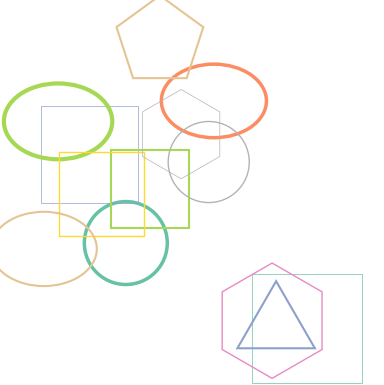[{"shape": "square", "thickness": 0.5, "radius": 0.71, "center": [0.798, 0.147]}, {"shape": "circle", "thickness": 2.5, "radius": 0.54, "center": [0.327, 0.369]}, {"shape": "oval", "thickness": 2.5, "radius": 0.68, "center": [0.556, 0.738]}, {"shape": "square", "thickness": 0.5, "radius": 0.63, "center": [0.233, 0.599]}, {"shape": "triangle", "thickness": 1.5, "radius": 0.58, "center": [0.717, 0.153]}, {"shape": "hexagon", "thickness": 1, "radius": 0.75, "center": [0.707, 0.167]}, {"shape": "oval", "thickness": 3, "radius": 0.7, "center": [0.151, 0.685]}, {"shape": "square", "thickness": 1.5, "radius": 0.5, "center": [0.389, 0.509]}, {"shape": "square", "thickness": 1, "radius": 0.55, "center": [0.264, 0.497]}, {"shape": "pentagon", "thickness": 1.5, "radius": 0.59, "center": [0.415, 0.893]}, {"shape": "oval", "thickness": 1.5, "radius": 0.69, "center": [0.114, 0.353]}, {"shape": "circle", "thickness": 1, "radius": 0.53, "center": [0.542, 0.579]}, {"shape": "hexagon", "thickness": 0.5, "radius": 0.58, "center": [0.471, 0.652]}]